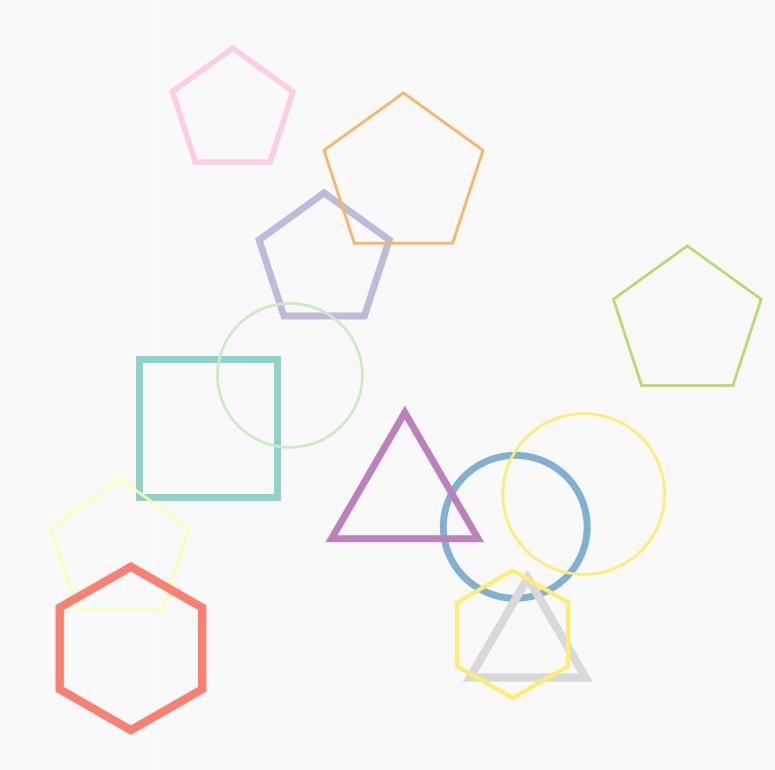[{"shape": "square", "thickness": 2.5, "radius": 0.45, "center": [0.268, 0.444]}, {"shape": "pentagon", "thickness": 1, "radius": 0.47, "center": [0.155, 0.285]}, {"shape": "pentagon", "thickness": 2.5, "radius": 0.44, "center": [0.418, 0.661]}, {"shape": "hexagon", "thickness": 3, "radius": 0.53, "center": [0.169, 0.158]}, {"shape": "circle", "thickness": 2.5, "radius": 0.46, "center": [0.665, 0.316]}, {"shape": "pentagon", "thickness": 1, "radius": 0.54, "center": [0.521, 0.771]}, {"shape": "pentagon", "thickness": 1, "radius": 0.5, "center": [0.887, 0.58]}, {"shape": "pentagon", "thickness": 2, "radius": 0.41, "center": [0.3, 0.856]}, {"shape": "triangle", "thickness": 3, "radius": 0.43, "center": [0.681, 0.163]}, {"shape": "triangle", "thickness": 2.5, "radius": 0.55, "center": [0.522, 0.355]}, {"shape": "circle", "thickness": 1, "radius": 0.47, "center": [0.374, 0.512]}, {"shape": "hexagon", "thickness": 1.5, "radius": 0.41, "center": [0.661, 0.176]}, {"shape": "circle", "thickness": 1, "radius": 0.52, "center": [0.753, 0.358]}]